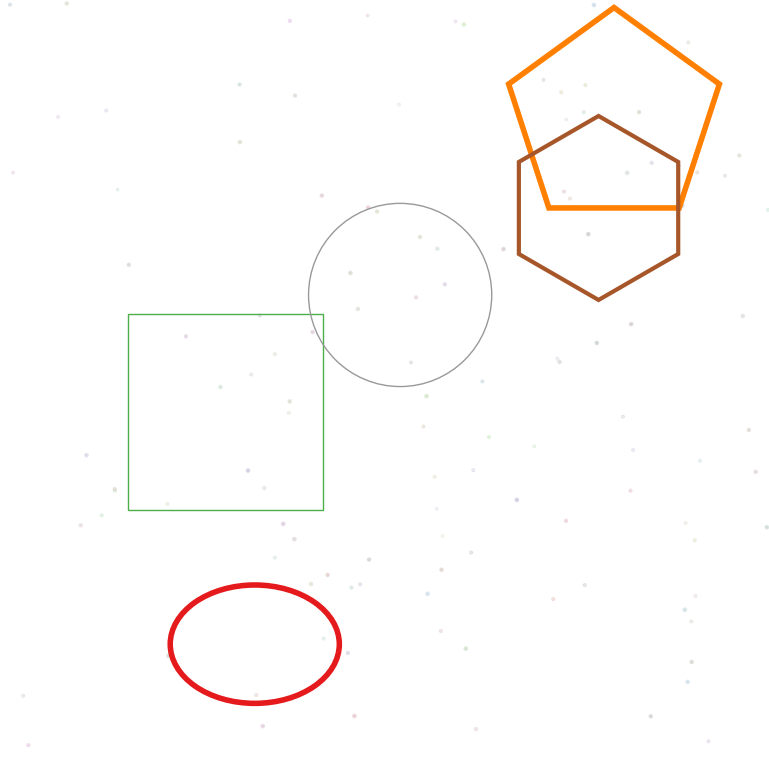[{"shape": "oval", "thickness": 2, "radius": 0.55, "center": [0.331, 0.163]}, {"shape": "square", "thickness": 0.5, "radius": 0.63, "center": [0.293, 0.465]}, {"shape": "pentagon", "thickness": 2, "radius": 0.72, "center": [0.797, 0.846]}, {"shape": "hexagon", "thickness": 1.5, "radius": 0.6, "center": [0.777, 0.73]}, {"shape": "circle", "thickness": 0.5, "radius": 0.59, "center": [0.52, 0.617]}]